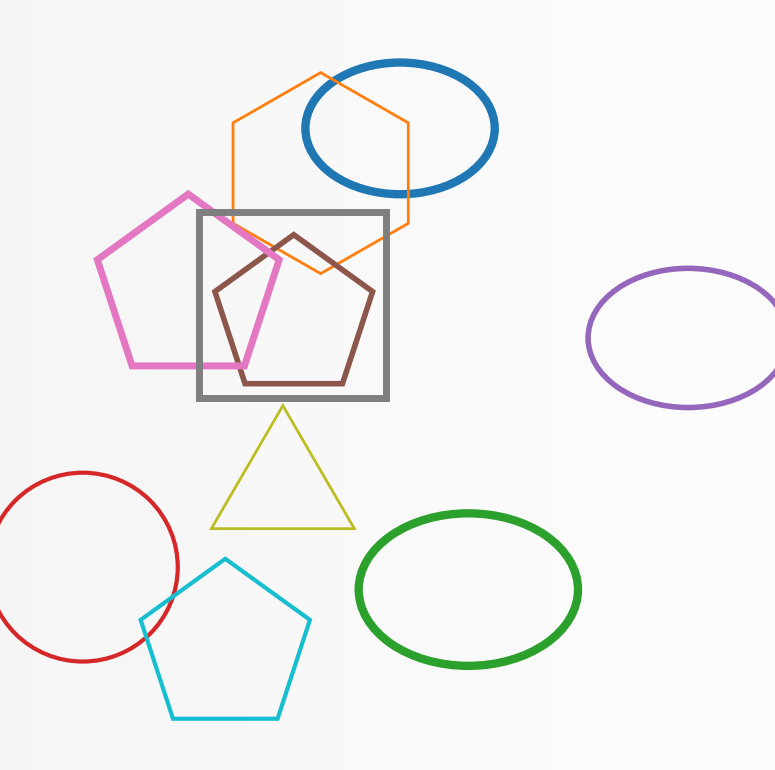[{"shape": "oval", "thickness": 3, "radius": 0.61, "center": [0.516, 0.833]}, {"shape": "hexagon", "thickness": 1, "radius": 0.65, "center": [0.414, 0.775]}, {"shape": "oval", "thickness": 3, "radius": 0.71, "center": [0.604, 0.234]}, {"shape": "circle", "thickness": 1.5, "radius": 0.61, "center": [0.107, 0.263]}, {"shape": "oval", "thickness": 2, "radius": 0.65, "center": [0.888, 0.561]}, {"shape": "pentagon", "thickness": 2, "radius": 0.53, "center": [0.379, 0.588]}, {"shape": "pentagon", "thickness": 2.5, "radius": 0.62, "center": [0.243, 0.625]}, {"shape": "square", "thickness": 2.5, "radius": 0.6, "center": [0.377, 0.604]}, {"shape": "triangle", "thickness": 1, "radius": 0.53, "center": [0.365, 0.367]}, {"shape": "pentagon", "thickness": 1.5, "radius": 0.57, "center": [0.291, 0.159]}]